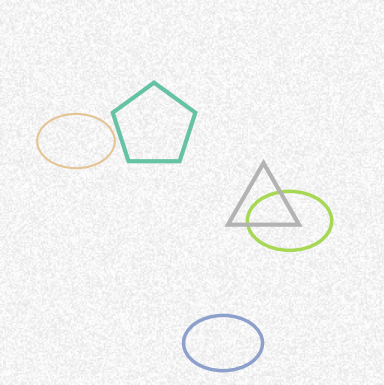[{"shape": "pentagon", "thickness": 3, "radius": 0.56, "center": [0.4, 0.672]}, {"shape": "oval", "thickness": 2.5, "radius": 0.51, "center": [0.579, 0.109]}, {"shape": "oval", "thickness": 2.5, "radius": 0.55, "center": [0.752, 0.426]}, {"shape": "oval", "thickness": 1.5, "radius": 0.5, "center": [0.197, 0.634]}, {"shape": "triangle", "thickness": 3, "radius": 0.53, "center": [0.684, 0.47]}]